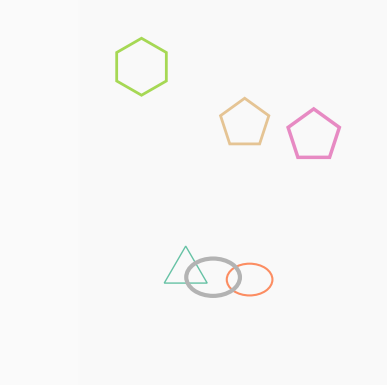[{"shape": "triangle", "thickness": 1, "radius": 0.32, "center": [0.479, 0.297]}, {"shape": "oval", "thickness": 1.5, "radius": 0.29, "center": [0.644, 0.274]}, {"shape": "pentagon", "thickness": 2.5, "radius": 0.35, "center": [0.81, 0.648]}, {"shape": "hexagon", "thickness": 2, "radius": 0.37, "center": [0.365, 0.827]}, {"shape": "pentagon", "thickness": 2, "radius": 0.33, "center": [0.631, 0.679]}, {"shape": "oval", "thickness": 3, "radius": 0.35, "center": [0.55, 0.28]}]